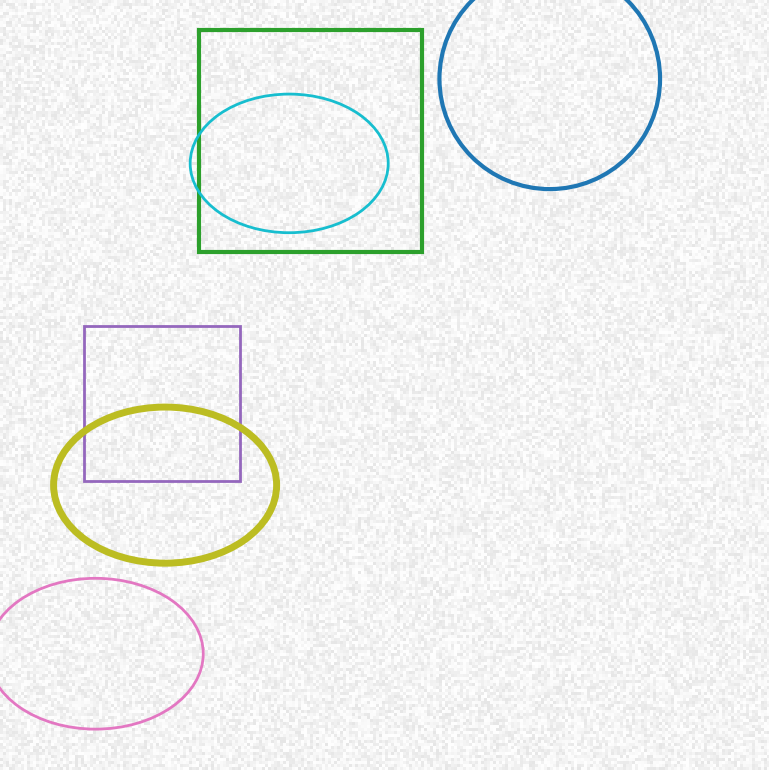[{"shape": "circle", "thickness": 1.5, "radius": 0.72, "center": [0.714, 0.898]}, {"shape": "square", "thickness": 1.5, "radius": 0.72, "center": [0.403, 0.816]}, {"shape": "square", "thickness": 1, "radius": 0.51, "center": [0.21, 0.476]}, {"shape": "oval", "thickness": 1, "radius": 0.7, "center": [0.124, 0.151]}, {"shape": "oval", "thickness": 2.5, "radius": 0.72, "center": [0.214, 0.37]}, {"shape": "oval", "thickness": 1, "radius": 0.64, "center": [0.376, 0.788]}]